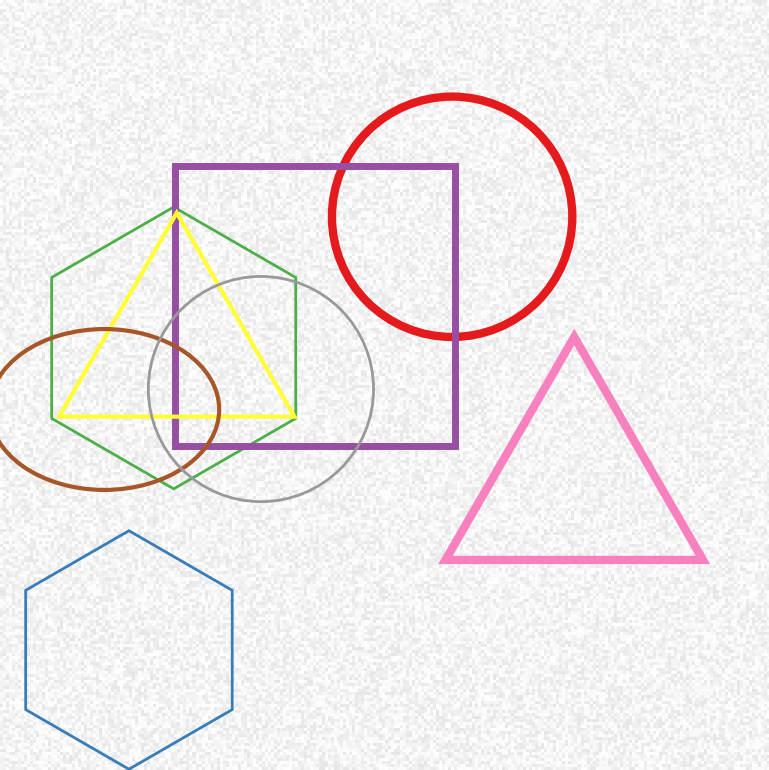[{"shape": "circle", "thickness": 3, "radius": 0.78, "center": [0.587, 0.718]}, {"shape": "hexagon", "thickness": 1, "radius": 0.77, "center": [0.167, 0.156]}, {"shape": "hexagon", "thickness": 1, "radius": 0.92, "center": [0.226, 0.548]}, {"shape": "square", "thickness": 2.5, "radius": 0.91, "center": [0.409, 0.603]}, {"shape": "triangle", "thickness": 1.5, "radius": 0.88, "center": [0.23, 0.547]}, {"shape": "oval", "thickness": 1.5, "radius": 0.75, "center": [0.135, 0.468]}, {"shape": "triangle", "thickness": 3, "radius": 0.97, "center": [0.746, 0.369]}, {"shape": "circle", "thickness": 1, "radius": 0.73, "center": [0.339, 0.495]}]